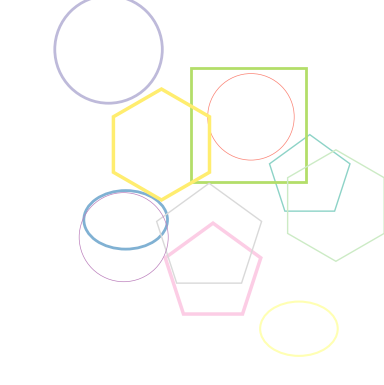[{"shape": "pentagon", "thickness": 1, "radius": 0.55, "center": [0.805, 0.54]}, {"shape": "oval", "thickness": 1.5, "radius": 0.5, "center": [0.776, 0.146]}, {"shape": "circle", "thickness": 2, "radius": 0.7, "center": [0.282, 0.872]}, {"shape": "circle", "thickness": 0.5, "radius": 0.56, "center": [0.652, 0.697]}, {"shape": "oval", "thickness": 2, "radius": 0.54, "center": [0.326, 0.429]}, {"shape": "square", "thickness": 2, "radius": 0.75, "center": [0.646, 0.676]}, {"shape": "pentagon", "thickness": 2.5, "radius": 0.65, "center": [0.553, 0.29]}, {"shape": "pentagon", "thickness": 1, "radius": 0.72, "center": [0.543, 0.381]}, {"shape": "circle", "thickness": 0.5, "radius": 0.58, "center": [0.321, 0.384]}, {"shape": "hexagon", "thickness": 1, "radius": 0.72, "center": [0.872, 0.466]}, {"shape": "hexagon", "thickness": 2.5, "radius": 0.72, "center": [0.419, 0.625]}]